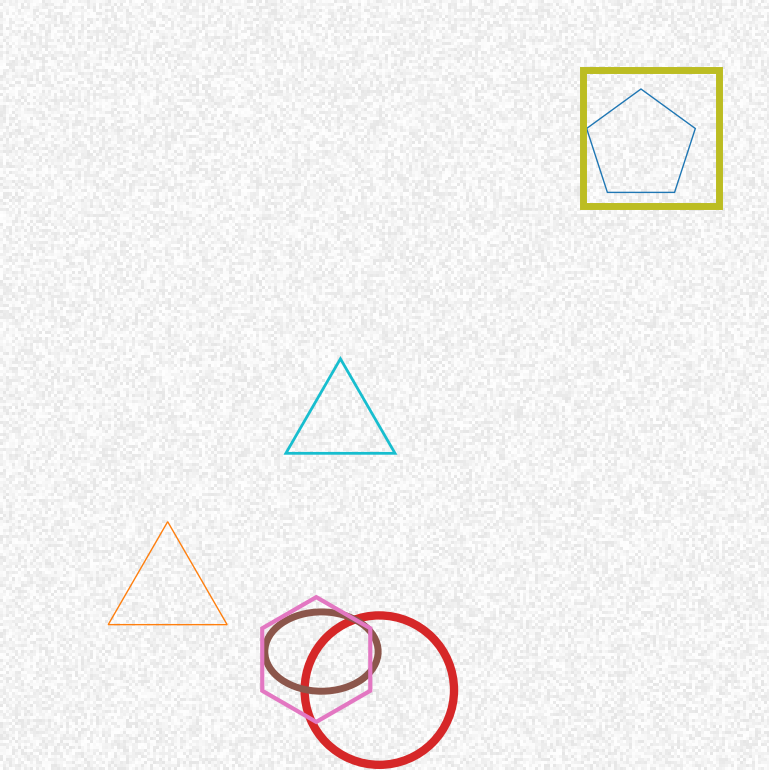[{"shape": "pentagon", "thickness": 0.5, "radius": 0.37, "center": [0.832, 0.81]}, {"shape": "triangle", "thickness": 0.5, "radius": 0.45, "center": [0.218, 0.233]}, {"shape": "circle", "thickness": 3, "radius": 0.49, "center": [0.493, 0.104]}, {"shape": "oval", "thickness": 2.5, "radius": 0.37, "center": [0.418, 0.154]}, {"shape": "hexagon", "thickness": 1.5, "radius": 0.41, "center": [0.411, 0.143]}, {"shape": "square", "thickness": 2.5, "radius": 0.44, "center": [0.846, 0.821]}, {"shape": "triangle", "thickness": 1, "radius": 0.41, "center": [0.442, 0.452]}]